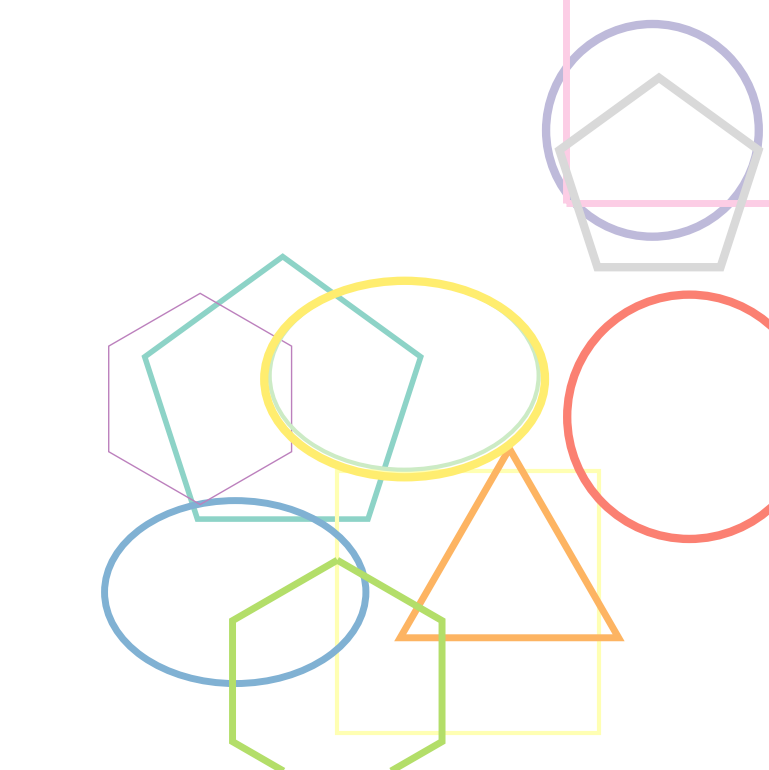[{"shape": "pentagon", "thickness": 2, "radius": 0.94, "center": [0.367, 0.478]}, {"shape": "square", "thickness": 1.5, "radius": 0.85, "center": [0.608, 0.218]}, {"shape": "circle", "thickness": 3, "radius": 0.69, "center": [0.847, 0.831]}, {"shape": "circle", "thickness": 3, "radius": 0.79, "center": [0.895, 0.459]}, {"shape": "oval", "thickness": 2.5, "radius": 0.85, "center": [0.305, 0.231]}, {"shape": "triangle", "thickness": 2.5, "radius": 0.82, "center": [0.662, 0.254]}, {"shape": "hexagon", "thickness": 2.5, "radius": 0.79, "center": [0.438, 0.115]}, {"shape": "square", "thickness": 2.5, "radius": 0.71, "center": [0.877, 0.879]}, {"shape": "pentagon", "thickness": 3, "radius": 0.68, "center": [0.856, 0.763]}, {"shape": "hexagon", "thickness": 0.5, "radius": 0.69, "center": [0.26, 0.482]}, {"shape": "oval", "thickness": 1.5, "radius": 0.87, "center": [0.525, 0.512]}, {"shape": "oval", "thickness": 3, "radius": 0.91, "center": [0.525, 0.508]}]